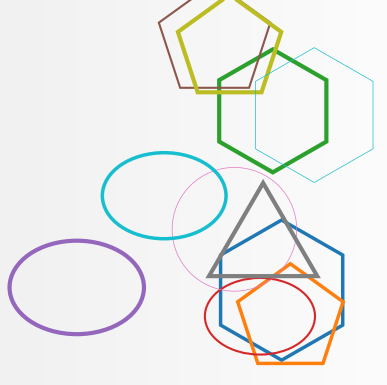[{"shape": "hexagon", "thickness": 2.5, "radius": 0.91, "center": [0.727, 0.247]}, {"shape": "pentagon", "thickness": 2.5, "radius": 0.72, "center": [0.749, 0.172]}, {"shape": "hexagon", "thickness": 3, "radius": 0.8, "center": [0.704, 0.712]}, {"shape": "oval", "thickness": 1.5, "radius": 0.71, "center": [0.671, 0.179]}, {"shape": "oval", "thickness": 3, "radius": 0.87, "center": [0.198, 0.253]}, {"shape": "pentagon", "thickness": 1.5, "radius": 0.76, "center": [0.554, 0.894]}, {"shape": "circle", "thickness": 0.5, "radius": 0.8, "center": [0.605, 0.404]}, {"shape": "triangle", "thickness": 3, "radius": 0.81, "center": [0.679, 0.363]}, {"shape": "pentagon", "thickness": 3, "radius": 0.7, "center": [0.593, 0.874]}, {"shape": "hexagon", "thickness": 0.5, "radius": 0.88, "center": [0.811, 0.701]}, {"shape": "oval", "thickness": 2.5, "radius": 0.8, "center": [0.424, 0.492]}]